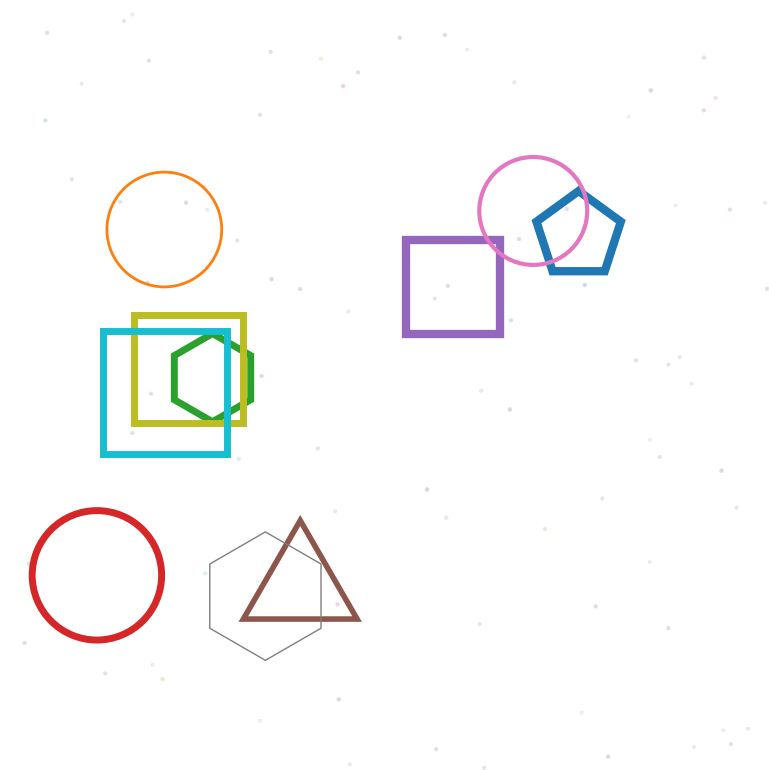[{"shape": "pentagon", "thickness": 3, "radius": 0.29, "center": [0.751, 0.694]}, {"shape": "circle", "thickness": 1, "radius": 0.37, "center": [0.213, 0.702]}, {"shape": "hexagon", "thickness": 2.5, "radius": 0.29, "center": [0.276, 0.51]}, {"shape": "circle", "thickness": 2.5, "radius": 0.42, "center": [0.126, 0.253]}, {"shape": "square", "thickness": 3, "radius": 0.3, "center": [0.588, 0.627]}, {"shape": "triangle", "thickness": 2, "radius": 0.43, "center": [0.39, 0.239]}, {"shape": "circle", "thickness": 1.5, "radius": 0.35, "center": [0.693, 0.726]}, {"shape": "hexagon", "thickness": 0.5, "radius": 0.42, "center": [0.345, 0.226]}, {"shape": "square", "thickness": 2.5, "radius": 0.35, "center": [0.245, 0.521]}, {"shape": "square", "thickness": 2.5, "radius": 0.4, "center": [0.214, 0.49]}]